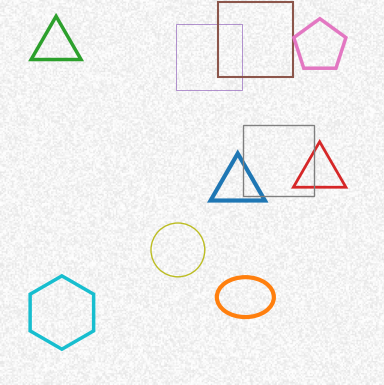[{"shape": "triangle", "thickness": 3, "radius": 0.41, "center": [0.618, 0.52]}, {"shape": "oval", "thickness": 3, "radius": 0.37, "center": [0.637, 0.228]}, {"shape": "triangle", "thickness": 2.5, "radius": 0.37, "center": [0.146, 0.883]}, {"shape": "triangle", "thickness": 2, "radius": 0.39, "center": [0.83, 0.553]}, {"shape": "square", "thickness": 0.5, "radius": 0.43, "center": [0.543, 0.852]}, {"shape": "square", "thickness": 1.5, "radius": 0.49, "center": [0.663, 0.897]}, {"shape": "pentagon", "thickness": 2.5, "radius": 0.36, "center": [0.831, 0.88]}, {"shape": "square", "thickness": 1, "radius": 0.46, "center": [0.725, 0.582]}, {"shape": "circle", "thickness": 1, "radius": 0.35, "center": [0.462, 0.351]}, {"shape": "hexagon", "thickness": 2.5, "radius": 0.48, "center": [0.161, 0.188]}]